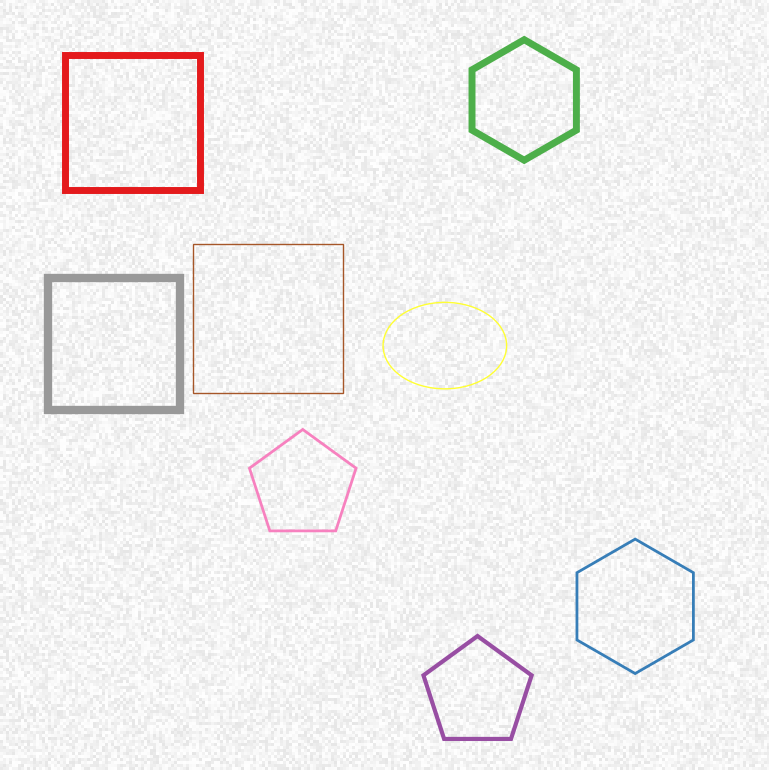[{"shape": "square", "thickness": 2.5, "radius": 0.44, "center": [0.172, 0.841]}, {"shape": "hexagon", "thickness": 1, "radius": 0.44, "center": [0.825, 0.213]}, {"shape": "hexagon", "thickness": 2.5, "radius": 0.39, "center": [0.681, 0.87]}, {"shape": "pentagon", "thickness": 1.5, "radius": 0.37, "center": [0.62, 0.1]}, {"shape": "oval", "thickness": 0.5, "radius": 0.4, "center": [0.578, 0.551]}, {"shape": "square", "thickness": 0.5, "radius": 0.48, "center": [0.348, 0.586]}, {"shape": "pentagon", "thickness": 1, "radius": 0.36, "center": [0.393, 0.369]}, {"shape": "square", "thickness": 3, "radius": 0.43, "center": [0.148, 0.554]}]